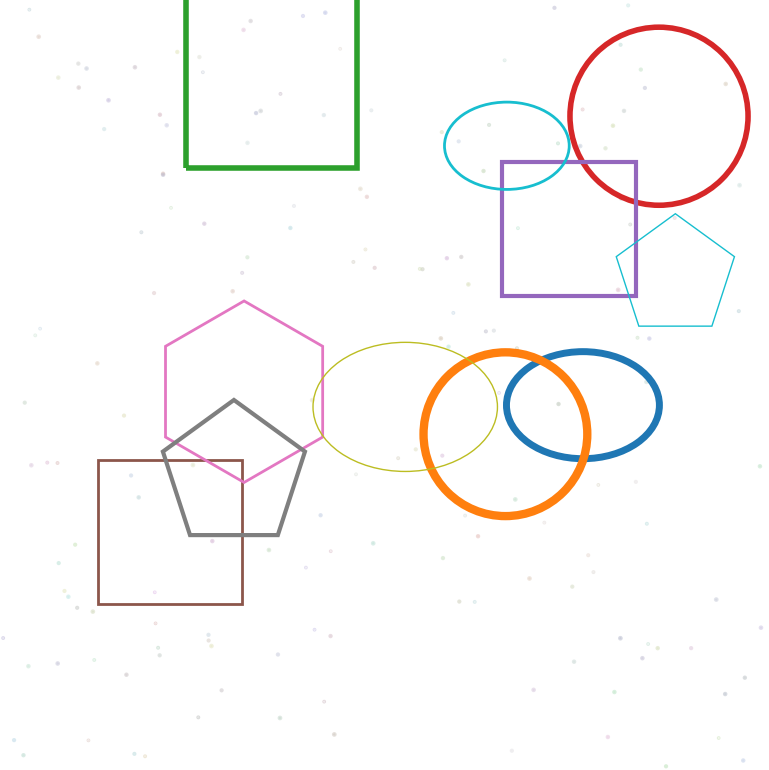[{"shape": "oval", "thickness": 2.5, "radius": 0.5, "center": [0.757, 0.474]}, {"shape": "circle", "thickness": 3, "radius": 0.53, "center": [0.656, 0.436]}, {"shape": "square", "thickness": 2, "radius": 0.55, "center": [0.352, 0.893]}, {"shape": "circle", "thickness": 2, "radius": 0.58, "center": [0.856, 0.849]}, {"shape": "square", "thickness": 1.5, "radius": 0.44, "center": [0.739, 0.703]}, {"shape": "square", "thickness": 1, "radius": 0.47, "center": [0.221, 0.309]}, {"shape": "hexagon", "thickness": 1, "radius": 0.59, "center": [0.317, 0.491]}, {"shape": "pentagon", "thickness": 1.5, "radius": 0.49, "center": [0.304, 0.384]}, {"shape": "oval", "thickness": 0.5, "radius": 0.6, "center": [0.526, 0.472]}, {"shape": "oval", "thickness": 1, "radius": 0.4, "center": [0.658, 0.811]}, {"shape": "pentagon", "thickness": 0.5, "radius": 0.4, "center": [0.877, 0.642]}]